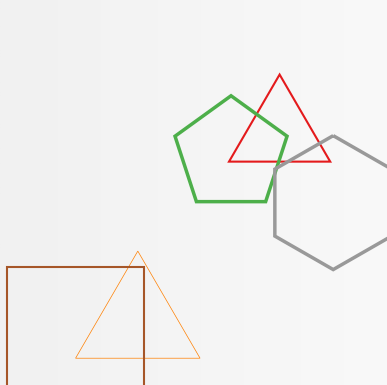[{"shape": "triangle", "thickness": 1.5, "radius": 0.75, "center": [0.722, 0.656]}, {"shape": "pentagon", "thickness": 2.5, "radius": 0.76, "center": [0.596, 0.599]}, {"shape": "triangle", "thickness": 0.5, "radius": 0.93, "center": [0.356, 0.162]}, {"shape": "square", "thickness": 1.5, "radius": 0.88, "center": [0.195, 0.132]}, {"shape": "hexagon", "thickness": 2.5, "radius": 0.87, "center": [0.86, 0.474]}]